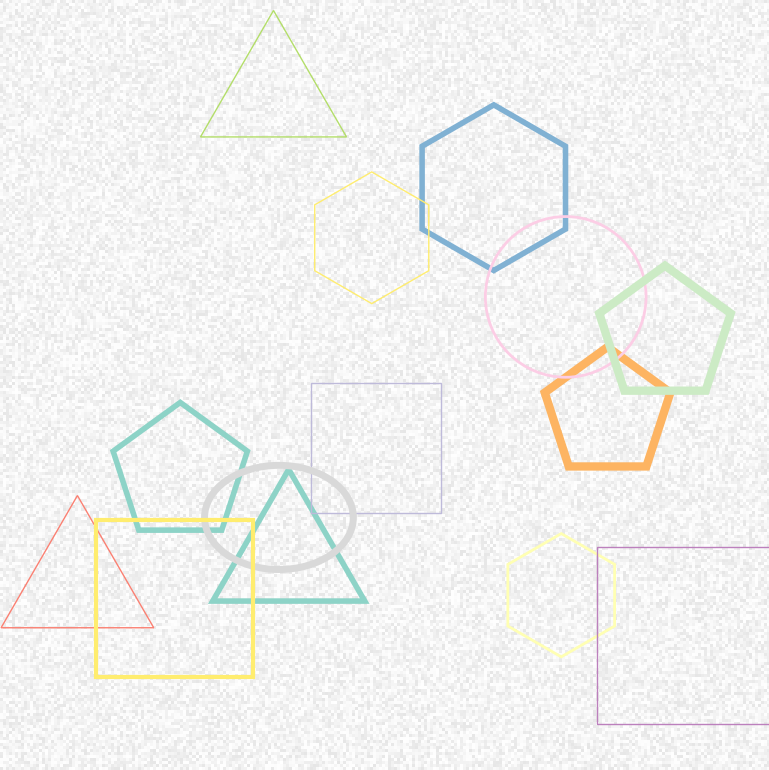[{"shape": "pentagon", "thickness": 2, "radius": 0.46, "center": [0.234, 0.386]}, {"shape": "triangle", "thickness": 2, "radius": 0.57, "center": [0.375, 0.276]}, {"shape": "hexagon", "thickness": 1, "radius": 0.4, "center": [0.729, 0.227]}, {"shape": "square", "thickness": 0.5, "radius": 0.42, "center": [0.488, 0.418]}, {"shape": "triangle", "thickness": 0.5, "radius": 0.57, "center": [0.101, 0.242]}, {"shape": "hexagon", "thickness": 2, "radius": 0.54, "center": [0.641, 0.756]}, {"shape": "pentagon", "thickness": 3, "radius": 0.43, "center": [0.789, 0.464]}, {"shape": "triangle", "thickness": 0.5, "radius": 0.55, "center": [0.355, 0.877]}, {"shape": "circle", "thickness": 1, "radius": 0.52, "center": [0.735, 0.614]}, {"shape": "oval", "thickness": 2.5, "radius": 0.48, "center": [0.362, 0.328]}, {"shape": "square", "thickness": 0.5, "radius": 0.57, "center": [0.89, 0.175]}, {"shape": "pentagon", "thickness": 3, "radius": 0.45, "center": [0.864, 0.565]}, {"shape": "hexagon", "thickness": 0.5, "radius": 0.43, "center": [0.483, 0.691]}, {"shape": "square", "thickness": 1.5, "radius": 0.51, "center": [0.227, 0.223]}]